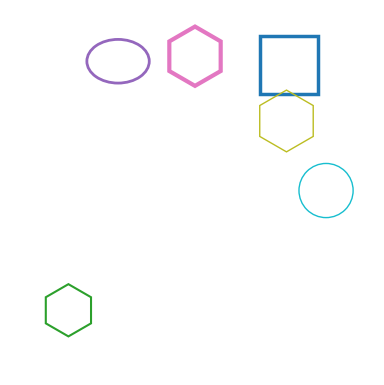[{"shape": "square", "thickness": 2.5, "radius": 0.38, "center": [0.752, 0.831]}, {"shape": "hexagon", "thickness": 1.5, "radius": 0.34, "center": [0.178, 0.194]}, {"shape": "oval", "thickness": 2, "radius": 0.41, "center": [0.307, 0.841]}, {"shape": "hexagon", "thickness": 3, "radius": 0.39, "center": [0.507, 0.854]}, {"shape": "hexagon", "thickness": 1, "radius": 0.4, "center": [0.744, 0.686]}, {"shape": "circle", "thickness": 1, "radius": 0.35, "center": [0.847, 0.505]}]